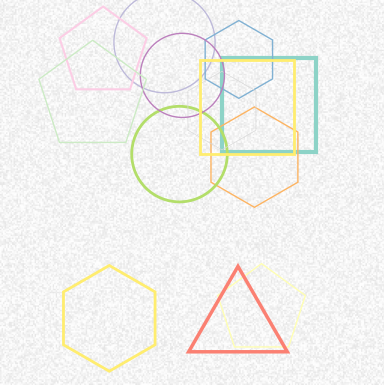[{"shape": "square", "thickness": 3, "radius": 0.61, "center": [0.699, 0.728]}, {"shape": "pentagon", "thickness": 1, "radius": 0.6, "center": [0.679, 0.196]}, {"shape": "circle", "thickness": 1, "radius": 0.66, "center": [0.427, 0.89]}, {"shape": "triangle", "thickness": 2.5, "radius": 0.74, "center": [0.618, 0.16]}, {"shape": "hexagon", "thickness": 1, "radius": 0.51, "center": [0.62, 0.846]}, {"shape": "hexagon", "thickness": 1, "radius": 0.65, "center": [0.661, 0.592]}, {"shape": "circle", "thickness": 2, "radius": 0.62, "center": [0.466, 0.6]}, {"shape": "pentagon", "thickness": 1.5, "radius": 0.59, "center": [0.268, 0.864]}, {"shape": "hexagon", "thickness": 0.5, "radius": 0.51, "center": [0.576, 0.713]}, {"shape": "circle", "thickness": 1, "radius": 0.55, "center": [0.474, 0.804]}, {"shape": "pentagon", "thickness": 1, "radius": 0.73, "center": [0.241, 0.749]}, {"shape": "square", "thickness": 2, "radius": 0.61, "center": [0.642, 0.723]}, {"shape": "hexagon", "thickness": 2, "radius": 0.69, "center": [0.284, 0.173]}]